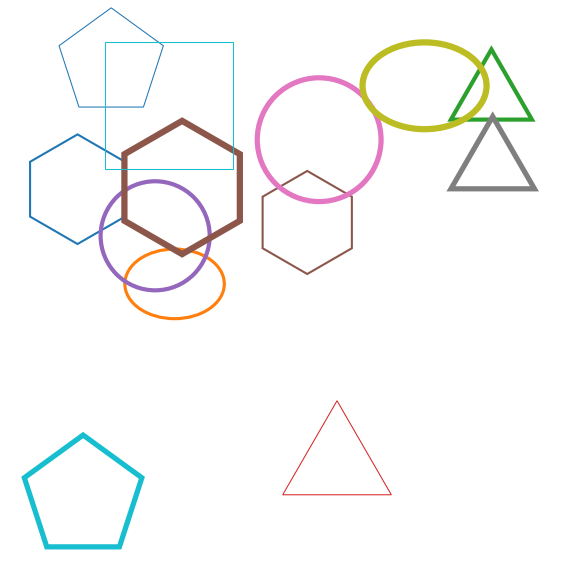[{"shape": "pentagon", "thickness": 0.5, "radius": 0.47, "center": [0.193, 0.891]}, {"shape": "hexagon", "thickness": 1, "radius": 0.47, "center": [0.134, 0.671]}, {"shape": "oval", "thickness": 1.5, "radius": 0.43, "center": [0.302, 0.508]}, {"shape": "triangle", "thickness": 2, "radius": 0.41, "center": [0.851, 0.833]}, {"shape": "triangle", "thickness": 0.5, "radius": 0.54, "center": [0.584, 0.197]}, {"shape": "circle", "thickness": 2, "radius": 0.47, "center": [0.269, 0.591]}, {"shape": "hexagon", "thickness": 1, "radius": 0.45, "center": [0.532, 0.614]}, {"shape": "hexagon", "thickness": 3, "radius": 0.58, "center": [0.315, 0.674]}, {"shape": "circle", "thickness": 2.5, "radius": 0.54, "center": [0.553, 0.757]}, {"shape": "triangle", "thickness": 2.5, "radius": 0.42, "center": [0.853, 0.714]}, {"shape": "oval", "thickness": 3, "radius": 0.54, "center": [0.735, 0.851]}, {"shape": "square", "thickness": 0.5, "radius": 0.55, "center": [0.293, 0.817]}, {"shape": "pentagon", "thickness": 2.5, "radius": 0.54, "center": [0.144, 0.139]}]